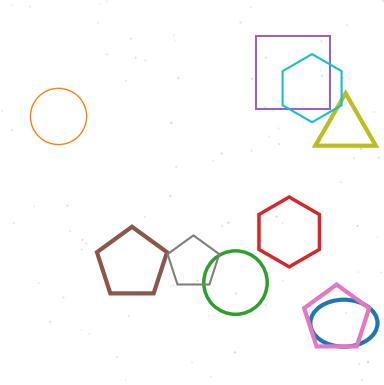[{"shape": "oval", "thickness": 3, "radius": 0.44, "center": [0.893, 0.161]}, {"shape": "circle", "thickness": 1, "radius": 0.37, "center": [0.152, 0.698]}, {"shape": "circle", "thickness": 2.5, "radius": 0.41, "center": [0.612, 0.266]}, {"shape": "hexagon", "thickness": 2.5, "radius": 0.45, "center": [0.751, 0.398]}, {"shape": "square", "thickness": 1.5, "radius": 0.47, "center": [0.761, 0.811]}, {"shape": "pentagon", "thickness": 3, "radius": 0.48, "center": [0.343, 0.315]}, {"shape": "pentagon", "thickness": 3, "radius": 0.44, "center": [0.874, 0.172]}, {"shape": "pentagon", "thickness": 1.5, "radius": 0.35, "center": [0.502, 0.318]}, {"shape": "triangle", "thickness": 3, "radius": 0.45, "center": [0.898, 0.667]}, {"shape": "hexagon", "thickness": 1.5, "radius": 0.44, "center": [0.811, 0.771]}]